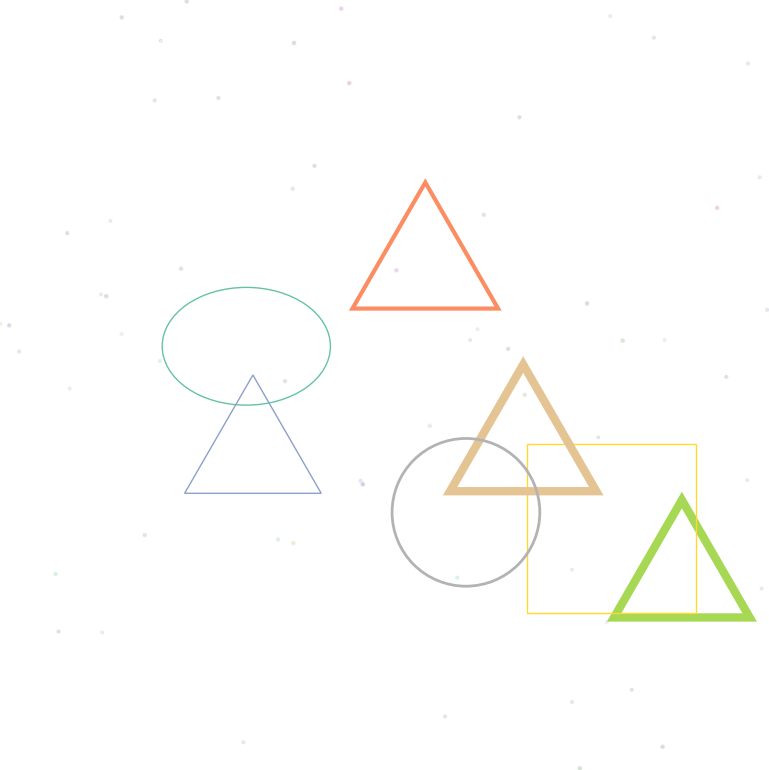[{"shape": "oval", "thickness": 0.5, "radius": 0.55, "center": [0.32, 0.55]}, {"shape": "triangle", "thickness": 1.5, "radius": 0.55, "center": [0.552, 0.654]}, {"shape": "triangle", "thickness": 0.5, "radius": 0.51, "center": [0.328, 0.411]}, {"shape": "triangle", "thickness": 3, "radius": 0.51, "center": [0.886, 0.249]}, {"shape": "square", "thickness": 0.5, "radius": 0.55, "center": [0.794, 0.314]}, {"shape": "triangle", "thickness": 3, "radius": 0.55, "center": [0.679, 0.417]}, {"shape": "circle", "thickness": 1, "radius": 0.48, "center": [0.605, 0.335]}]